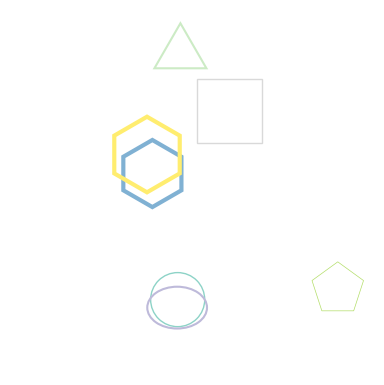[{"shape": "circle", "thickness": 1, "radius": 0.35, "center": [0.461, 0.222]}, {"shape": "oval", "thickness": 1.5, "radius": 0.39, "center": [0.46, 0.201]}, {"shape": "hexagon", "thickness": 3, "radius": 0.44, "center": [0.396, 0.549]}, {"shape": "pentagon", "thickness": 0.5, "radius": 0.35, "center": [0.877, 0.25]}, {"shape": "square", "thickness": 1, "radius": 0.42, "center": [0.597, 0.712]}, {"shape": "triangle", "thickness": 1.5, "radius": 0.39, "center": [0.469, 0.862]}, {"shape": "hexagon", "thickness": 3, "radius": 0.49, "center": [0.382, 0.599]}]